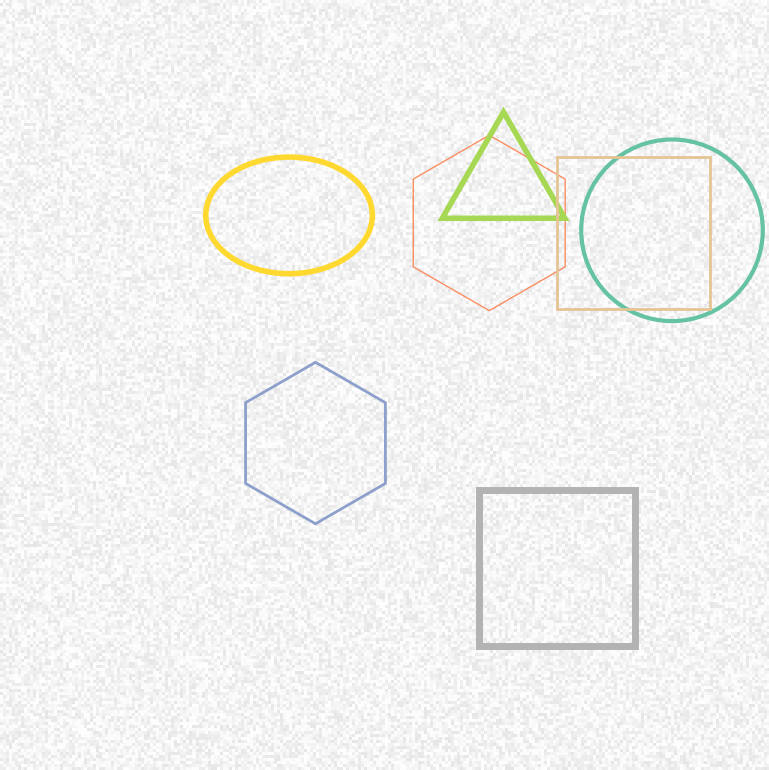[{"shape": "circle", "thickness": 1.5, "radius": 0.59, "center": [0.873, 0.701]}, {"shape": "hexagon", "thickness": 0.5, "radius": 0.57, "center": [0.635, 0.71]}, {"shape": "hexagon", "thickness": 1, "radius": 0.52, "center": [0.41, 0.425]}, {"shape": "triangle", "thickness": 2, "radius": 0.46, "center": [0.654, 0.762]}, {"shape": "oval", "thickness": 2, "radius": 0.54, "center": [0.375, 0.72]}, {"shape": "square", "thickness": 1, "radius": 0.49, "center": [0.823, 0.697]}, {"shape": "square", "thickness": 2.5, "radius": 0.51, "center": [0.723, 0.262]}]